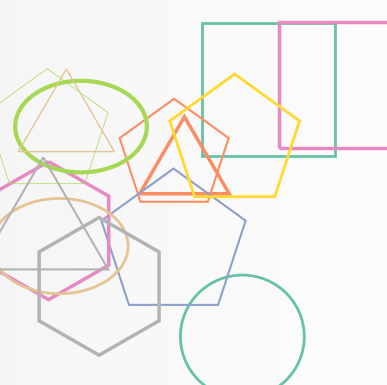[{"shape": "circle", "thickness": 2, "radius": 0.8, "center": [0.625, 0.126]}, {"shape": "square", "thickness": 2, "radius": 0.86, "center": [0.693, 0.767]}, {"shape": "pentagon", "thickness": 1.5, "radius": 0.74, "center": [0.449, 0.596]}, {"shape": "triangle", "thickness": 2.5, "radius": 0.67, "center": [0.476, 0.563]}, {"shape": "pentagon", "thickness": 1.5, "radius": 0.98, "center": [0.448, 0.366]}, {"shape": "square", "thickness": 2.5, "radius": 0.82, "center": [0.884, 0.779]}, {"shape": "hexagon", "thickness": 2.5, "radius": 0.9, "center": [0.125, 0.401]}, {"shape": "oval", "thickness": 3, "radius": 0.85, "center": [0.209, 0.671]}, {"shape": "pentagon", "thickness": 0.5, "radius": 0.83, "center": [0.122, 0.656]}, {"shape": "pentagon", "thickness": 2, "radius": 0.88, "center": [0.606, 0.632]}, {"shape": "oval", "thickness": 2, "radius": 0.88, "center": [0.154, 0.361]}, {"shape": "triangle", "thickness": 1, "radius": 0.72, "center": [0.171, 0.678]}, {"shape": "triangle", "thickness": 1.5, "radius": 0.97, "center": [0.111, 0.397]}, {"shape": "hexagon", "thickness": 2.5, "radius": 0.89, "center": [0.256, 0.256]}]